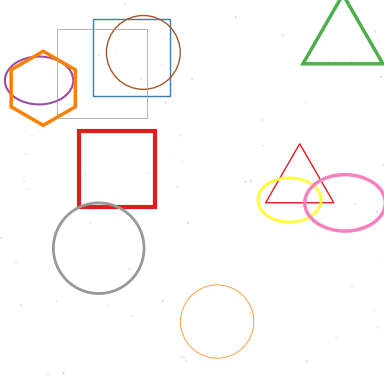[{"shape": "square", "thickness": 3, "radius": 0.49, "center": [0.305, 0.561]}, {"shape": "triangle", "thickness": 1, "radius": 0.51, "center": [0.778, 0.524]}, {"shape": "square", "thickness": 1, "radius": 0.5, "center": [0.34, 0.852]}, {"shape": "triangle", "thickness": 2.5, "radius": 0.6, "center": [0.891, 0.894]}, {"shape": "oval", "thickness": 1.5, "radius": 0.44, "center": [0.102, 0.791]}, {"shape": "circle", "thickness": 0.5, "radius": 0.48, "center": [0.564, 0.165]}, {"shape": "hexagon", "thickness": 2.5, "radius": 0.48, "center": [0.112, 0.771]}, {"shape": "oval", "thickness": 2, "radius": 0.41, "center": [0.752, 0.48]}, {"shape": "circle", "thickness": 1, "radius": 0.48, "center": [0.372, 0.864]}, {"shape": "oval", "thickness": 2.5, "radius": 0.52, "center": [0.896, 0.473]}, {"shape": "circle", "thickness": 2, "radius": 0.59, "center": [0.256, 0.355]}, {"shape": "square", "thickness": 0.5, "radius": 0.58, "center": [0.265, 0.809]}]